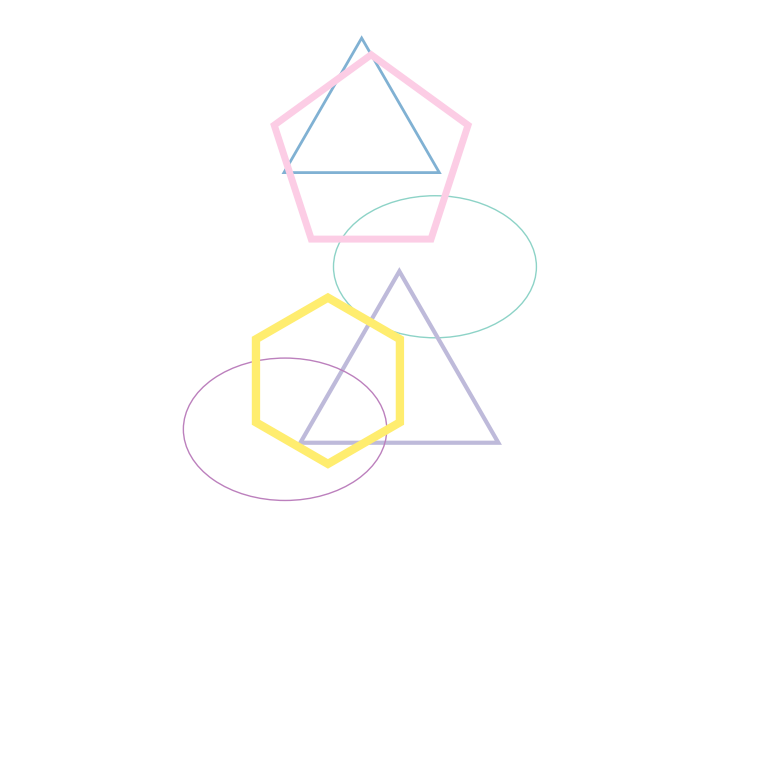[{"shape": "oval", "thickness": 0.5, "radius": 0.66, "center": [0.565, 0.654]}, {"shape": "triangle", "thickness": 1.5, "radius": 0.74, "center": [0.519, 0.499]}, {"shape": "triangle", "thickness": 1, "radius": 0.58, "center": [0.47, 0.834]}, {"shape": "pentagon", "thickness": 2.5, "radius": 0.66, "center": [0.482, 0.797]}, {"shape": "oval", "thickness": 0.5, "radius": 0.66, "center": [0.37, 0.443]}, {"shape": "hexagon", "thickness": 3, "radius": 0.54, "center": [0.426, 0.505]}]